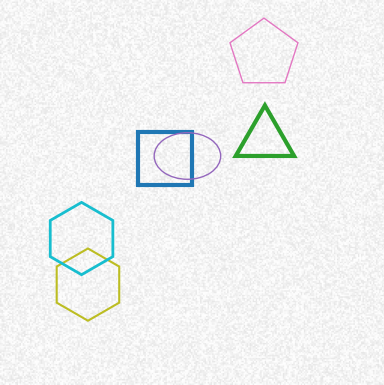[{"shape": "square", "thickness": 3, "radius": 0.35, "center": [0.428, 0.589]}, {"shape": "triangle", "thickness": 3, "radius": 0.44, "center": [0.688, 0.639]}, {"shape": "oval", "thickness": 1, "radius": 0.43, "center": [0.487, 0.595]}, {"shape": "pentagon", "thickness": 1, "radius": 0.46, "center": [0.686, 0.86]}, {"shape": "hexagon", "thickness": 1.5, "radius": 0.47, "center": [0.228, 0.261]}, {"shape": "hexagon", "thickness": 2, "radius": 0.47, "center": [0.212, 0.38]}]